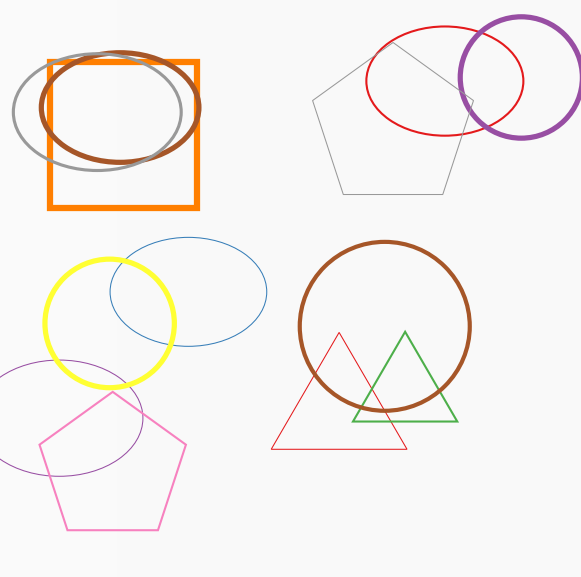[{"shape": "triangle", "thickness": 0.5, "radius": 0.67, "center": [0.583, 0.289]}, {"shape": "oval", "thickness": 1, "radius": 0.68, "center": [0.765, 0.859]}, {"shape": "oval", "thickness": 0.5, "radius": 0.67, "center": [0.324, 0.494]}, {"shape": "triangle", "thickness": 1, "radius": 0.52, "center": [0.697, 0.321]}, {"shape": "circle", "thickness": 2.5, "radius": 0.53, "center": [0.897, 0.865]}, {"shape": "oval", "thickness": 0.5, "radius": 0.72, "center": [0.102, 0.275]}, {"shape": "square", "thickness": 3, "radius": 0.63, "center": [0.212, 0.765]}, {"shape": "circle", "thickness": 2.5, "radius": 0.56, "center": [0.189, 0.439]}, {"shape": "oval", "thickness": 2.5, "radius": 0.68, "center": [0.207, 0.813]}, {"shape": "circle", "thickness": 2, "radius": 0.73, "center": [0.662, 0.434]}, {"shape": "pentagon", "thickness": 1, "radius": 0.66, "center": [0.194, 0.188]}, {"shape": "pentagon", "thickness": 0.5, "radius": 0.73, "center": [0.676, 0.78]}, {"shape": "oval", "thickness": 1.5, "radius": 0.72, "center": [0.167, 0.805]}]